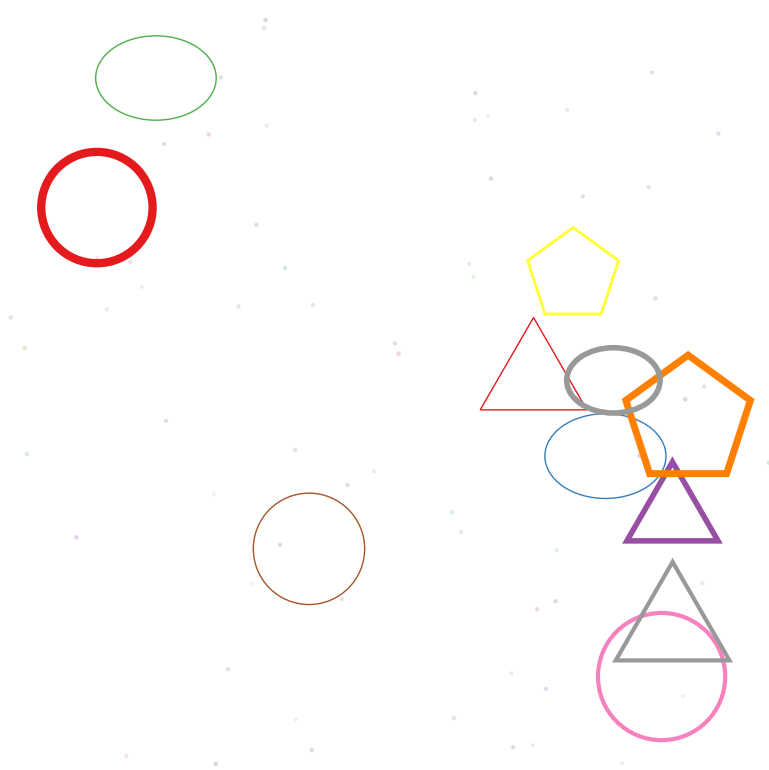[{"shape": "circle", "thickness": 3, "radius": 0.36, "center": [0.126, 0.73]}, {"shape": "triangle", "thickness": 0.5, "radius": 0.4, "center": [0.693, 0.508]}, {"shape": "oval", "thickness": 0.5, "radius": 0.39, "center": [0.786, 0.408]}, {"shape": "oval", "thickness": 0.5, "radius": 0.39, "center": [0.203, 0.899]}, {"shape": "triangle", "thickness": 2, "radius": 0.34, "center": [0.873, 0.332]}, {"shape": "pentagon", "thickness": 2.5, "radius": 0.43, "center": [0.894, 0.454]}, {"shape": "pentagon", "thickness": 1, "radius": 0.31, "center": [0.744, 0.642]}, {"shape": "circle", "thickness": 0.5, "radius": 0.36, "center": [0.401, 0.287]}, {"shape": "circle", "thickness": 1.5, "radius": 0.41, "center": [0.859, 0.121]}, {"shape": "triangle", "thickness": 1.5, "radius": 0.43, "center": [0.873, 0.185]}, {"shape": "oval", "thickness": 2, "radius": 0.3, "center": [0.797, 0.506]}]